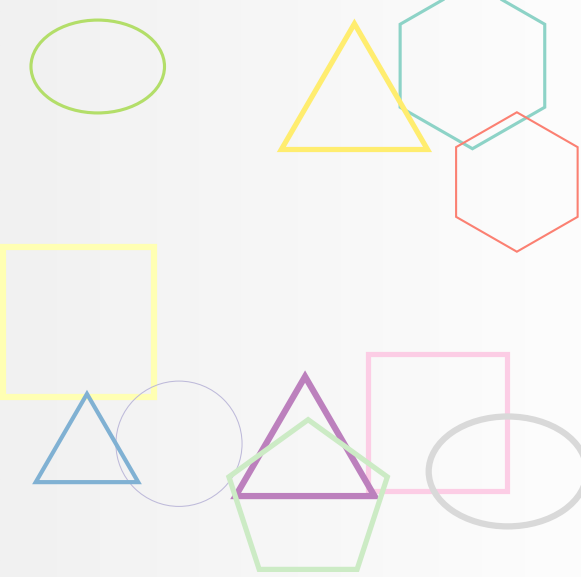[{"shape": "hexagon", "thickness": 1.5, "radius": 0.72, "center": [0.813, 0.885]}, {"shape": "square", "thickness": 3, "radius": 0.65, "center": [0.135, 0.441]}, {"shape": "circle", "thickness": 0.5, "radius": 0.54, "center": [0.308, 0.231]}, {"shape": "hexagon", "thickness": 1, "radius": 0.6, "center": [0.889, 0.684]}, {"shape": "triangle", "thickness": 2, "radius": 0.51, "center": [0.15, 0.215]}, {"shape": "oval", "thickness": 1.5, "radius": 0.57, "center": [0.168, 0.884]}, {"shape": "square", "thickness": 2.5, "radius": 0.59, "center": [0.752, 0.267]}, {"shape": "oval", "thickness": 3, "radius": 0.68, "center": [0.873, 0.183]}, {"shape": "triangle", "thickness": 3, "radius": 0.69, "center": [0.525, 0.209]}, {"shape": "pentagon", "thickness": 2.5, "radius": 0.72, "center": [0.53, 0.129]}, {"shape": "triangle", "thickness": 2.5, "radius": 0.73, "center": [0.61, 0.813]}]